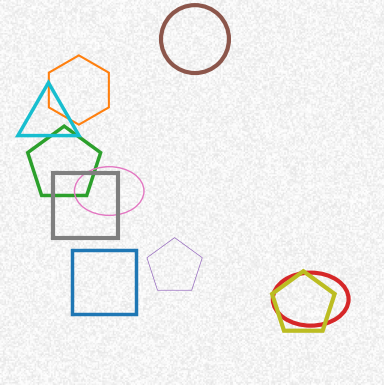[{"shape": "square", "thickness": 2.5, "radius": 0.41, "center": [0.271, 0.268]}, {"shape": "hexagon", "thickness": 1.5, "radius": 0.45, "center": [0.205, 0.766]}, {"shape": "pentagon", "thickness": 2.5, "radius": 0.5, "center": [0.167, 0.573]}, {"shape": "oval", "thickness": 3, "radius": 0.49, "center": [0.807, 0.223]}, {"shape": "pentagon", "thickness": 0.5, "radius": 0.38, "center": [0.454, 0.307]}, {"shape": "circle", "thickness": 3, "radius": 0.44, "center": [0.506, 0.898]}, {"shape": "oval", "thickness": 1, "radius": 0.45, "center": [0.284, 0.504]}, {"shape": "square", "thickness": 3, "radius": 0.43, "center": [0.223, 0.467]}, {"shape": "pentagon", "thickness": 3, "radius": 0.43, "center": [0.788, 0.21]}, {"shape": "triangle", "thickness": 2.5, "radius": 0.46, "center": [0.126, 0.694]}]